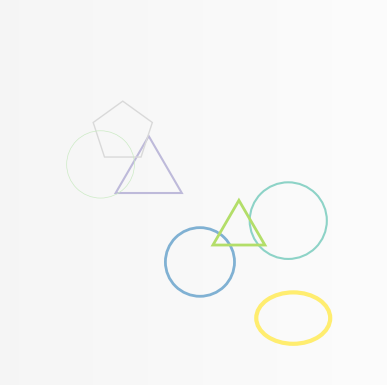[{"shape": "circle", "thickness": 1.5, "radius": 0.5, "center": [0.744, 0.427]}, {"shape": "triangle", "thickness": 1.5, "radius": 0.49, "center": [0.384, 0.548]}, {"shape": "circle", "thickness": 2, "radius": 0.45, "center": [0.516, 0.32]}, {"shape": "triangle", "thickness": 2, "radius": 0.39, "center": [0.617, 0.402]}, {"shape": "pentagon", "thickness": 1, "radius": 0.4, "center": [0.317, 0.657]}, {"shape": "circle", "thickness": 0.5, "radius": 0.44, "center": [0.259, 0.573]}, {"shape": "oval", "thickness": 3, "radius": 0.48, "center": [0.757, 0.174]}]